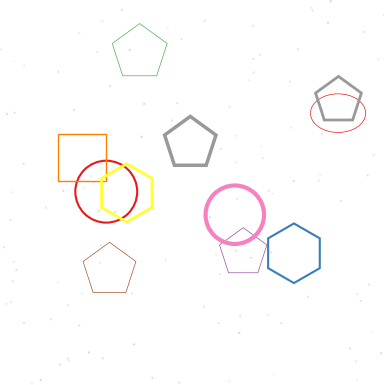[{"shape": "circle", "thickness": 1.5, "radius": 0.4, "center": [0.276, 0.502]}, {"shape": "oval", "thickness": 0.5, "radius": 0.36, "center": [0.878, 0.706]}, {"shape": "hexagon", "thickness": 1.5, "radius": 0.39, "center": [0.764, 0.342]}, {"shape": "pentagon", "thickness": 0.5, "radius": 0.38, "center": [0.363, 0.864]}, {"shape": "pentagon", "thickness": 0.5, "radius": 0.32, "center": [0.632, 0.344]}, {"shape": "square", "thickness": 1, "radius": 0.31, "center": [0.214, 0.591]}, {"shape": "hexagon", "thickness": 2, "radius": 0.38, "center": [0.329, 0.499]}, {"shape": "pentagon", "thickness": 0.5, "radius": 0.36, "center": [0.284, 0.298]}, {"shape": "circle", "thickness": 3, "radius": 0.38, "center": [0.61, 0.442]}, {"shape": "pentagon", "thickness": 2, "radius": 0.31, "center": [0.879, 0.739]}, {"shape": "pentagon", "thickness": 2.5, "radius": 0.35, "center": [0.494, 0.627]}]